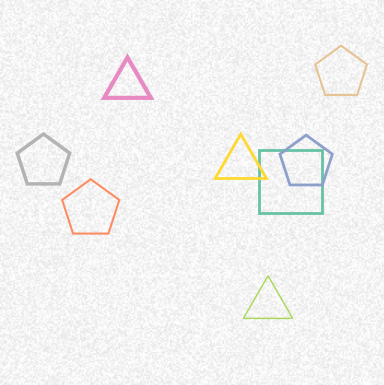[{"shape": "square", "thickness": 2, "radius": 0.41, "center": [0.755, 0.528]}, {"shape": "pentagon", "thickness": 1.5, "radius": 0.39, "center": [0.236, 0.456]}, {"shape": "pentagon", "thickness": 2, "radius": 0.36, "center": [0.795, 0.578]}, {"shape": "triangle", "thickness": 3, "radius": 0.35, "center": [0.331, 0.781]}, {"shape": "triangle", "thickness": 1, "radius": 0.37, "center": [0.696, 0.21]}, {"shape": "triangle", "thickness": 2, "radius": 0.38, "center": [0.625, 0.575]}, {"shape": "pentagon", "thickness": 1.5, "radius": 0.35, "center": [0.886, 0.811]}, {"shape": "pentagon", "thickness": 2.5, "radius": 0.36, "center": [0.113, 0.58]}]